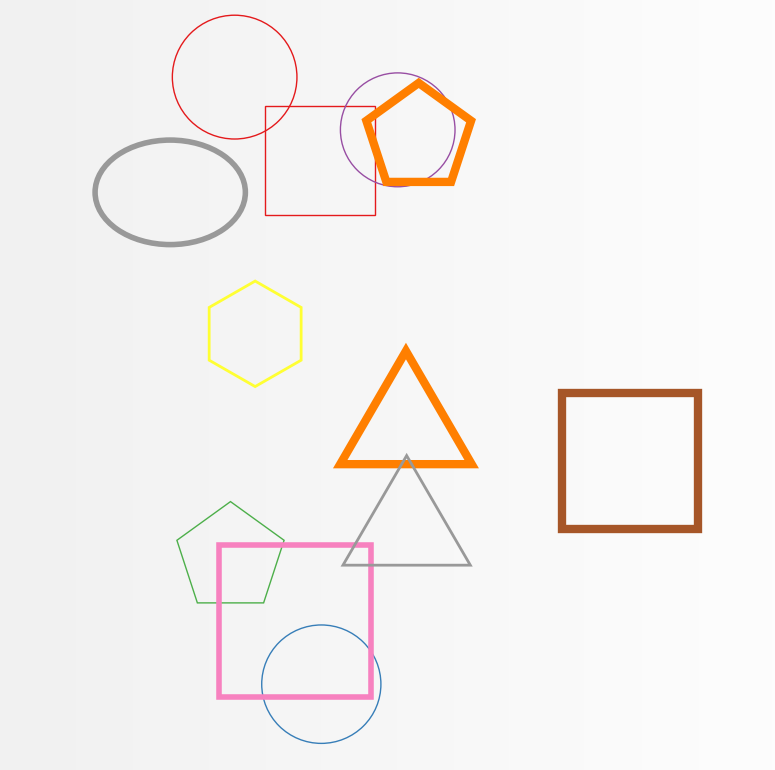[{"shape": "square", "thickness": 0.5, "radius": 0.35, "center": [0.413, 0.792]}, {"shape": "circle", "thickness": 0.5, "radius": 0.4, "center": [0.303, 0.9]}, {"shape": "circle", "thickness": 0.5, "radius": 0.38, "center": [0.415, 0.111]}, {"shape": "pentagon", "thickness": 0.5, "radius": 0.36, "center": [0.297, 0.276]}, {"shape": "circle", "thickness": 0.5, "radius": 0.37, "center": [0.513, 0.831]}, {"shape": "triangle", "thickness": 3, "radius": 0.49, "center": [0.524, 0.446]}, {"shape": "pentagon", "thickness": 3, "radius": 0.36, "center": [0.54, 0.821]}, {"shape": "hexagon", "thickness": 1, "radius": 0.34, "center": [0.329, 0.566]}, {"shape": "square", "thickness": 3, "radius": 0.44, "center": [0.813, 0.401]}, {"shape": "square", "thickness": 2, "radius": 0.49, "center": [0.381, 0.193]}, {"shape": "triangle", "thickness": 1, "radius": 0.47, "center": [0.525, 0.313]}, {"shape": "oval", "thickness": 2, "radius": 0.48, "center": [0.22, 0.75]}]